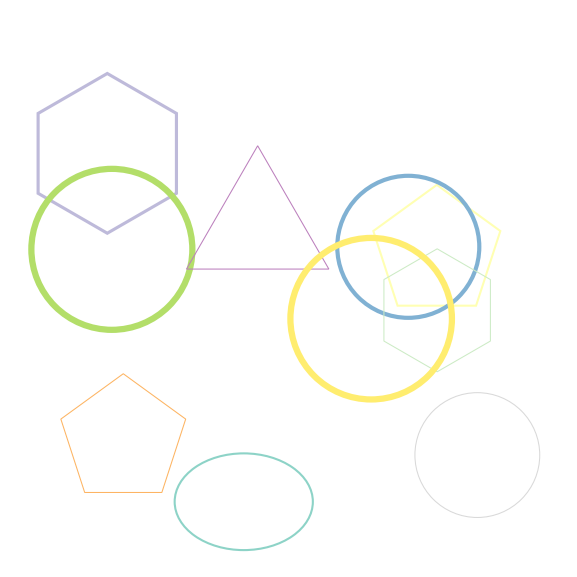[{"shape": "oval", "thickness": 1, "radius": 0.6, "center": [0.422, 0.13]}, {"shape": "pentagon", "thickness": 1, "radius": 0.58, "center": [0.756, 0.563]}, {"shape": "hexagon", "thickness": 1.5, "radius": 0.69, "center": [0.186, 0.734]}, {"shape": "circle", "thickness": 2, "radius": 0.61, "center": [0.707, 0.572]}, {"shape": "pentagon", "thickness": 0.5, "radius": 0.57, "center": [0.213, 0.238]}, {"shape": "circle", "thickness": 3, "radius": 0.7, "center": [0.194, 0.567]}, {"shape": "circle", "thickness": 0.5, "radius": 0.54, "center": [0.827, 0.211]}, {"shape": "triangle", "thickness": 0.5, "radius": 0.71, "center": [0.446, 0.604]}, {"shape": "hexagon", "thickness": 0.5, "radius": 0.53, "center": [0.757, 0.462]}, {"shape": "circle", "thickness": 3, "radius": 0.7, "center": [0.643, 0.447]}]